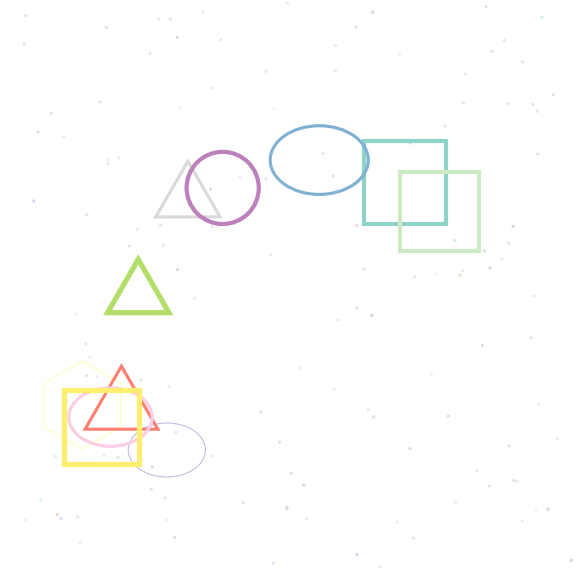[{"shape": "square", "thickness": 2, "radius": 0.36, "center": [0.701, 0.683]}, {"shape": "hexagon", "thickness": 0.5, "radius": 0.38, "center": [0.143, 0.298]}, {"shape": "oval", "thickness": 0.5, "radius": 0.33, "center": [0.289, 0.22]}, {"shape": "triangle", "thickness": 1.5, "radius": 0.36, "center": [0.21, 0.292]}, {"shape": "oval", "thickness": 1.5, "radius": 0.42, "center": [0.553, 0.722]}, {"shape": "triangle", "thickness": 2.5, "radius": 0.31, "center": [0.239, 0.488]}, {"shape": "oval", "thickness": 1.5, "radius": 0.36, "center": [0.191, 0.277]}, {"shape": "triangle", "thickness": 1.5, "radius": 0.32, "center": [0.325, 0.656]}, {"shape": "circle", "thickness": 2, "radius": 0.31, "center": [0.386, 0.674]}, {"shape": "square", "thickness": 2, "radius": 0.34, "center": [0.761, 0.634]}, {"shape": "square", "thickness": 2.5, "radius": 0.32, "center": [0.175, 0.26]}]